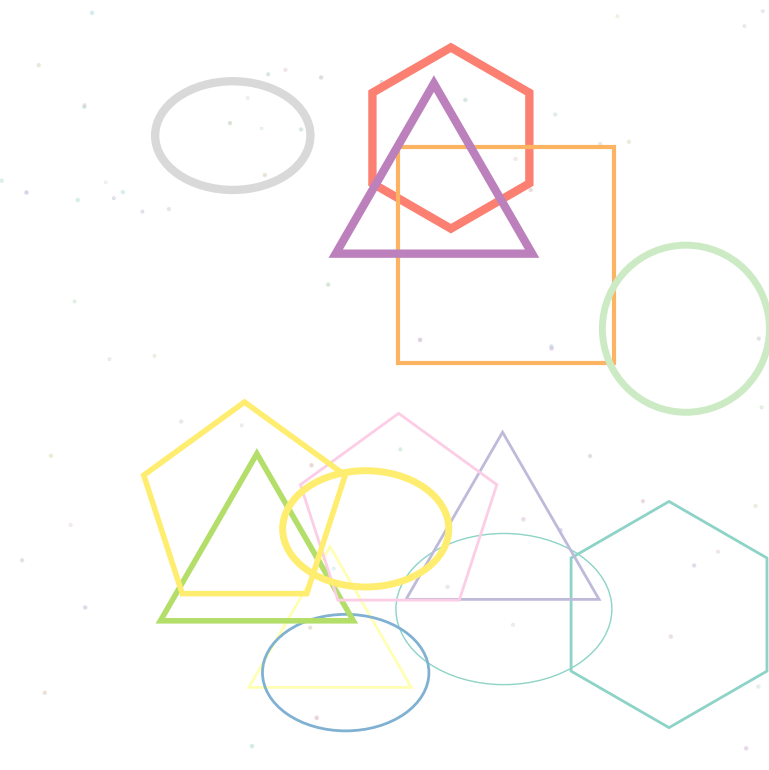[{"shape": "oval", "thickness": 0.5, "radius": 0.7, "center": [0.654, 0.209]}, {"shape": "hexagon", "thickness": 1, "radius": 0.73, "center": [0.869, 0.202]}, {"shape": "triangle", "thickness": 1, "radius": 0.61, "center": [0.429, 0.168]}, {"shape": "triangle", "thickness": 1, "radius": 0.72, "center": [0.653, 0.294]}, {"shape": "hexagon", "thickness": 3, "radius": 0.59, "center": [0.586, 0.821]}, {"shape": "oval", "thickness": 1, "radius": 0.54, "center": [0.449, 0.126]}, {"shape": "square", "thickness": 1.5, "radius": 0.7, "center": [0.657, 0.669]}, {"shape": "triangle", "thickness": 2, "radius": 0.72, "center": [0.334, 0.266]}, {"shape": "pentagon", "thickness": 1, "radius": 0.67, "center": [0.518, 0.329]}, {"shape": "oval", "thickness": 3, "radius": 0.5, "center": [0.302, 0.824]}, {"shape": "triangle", "thickness": 3, "radius": 0.74, "center": [0.564, 0.744]}, {"shape": "circle", "thickness": 2.5, "radius": 0.54, "center": [0.891, 0.573]}, {"shape": "oval", "thickness": 2.5, "radius": 0.54, "center": [0.475, 0.313]}, {"shape": "pentagon", "thickness": 2, "radius": 0.69, "center": [0.318, 0.34]}]